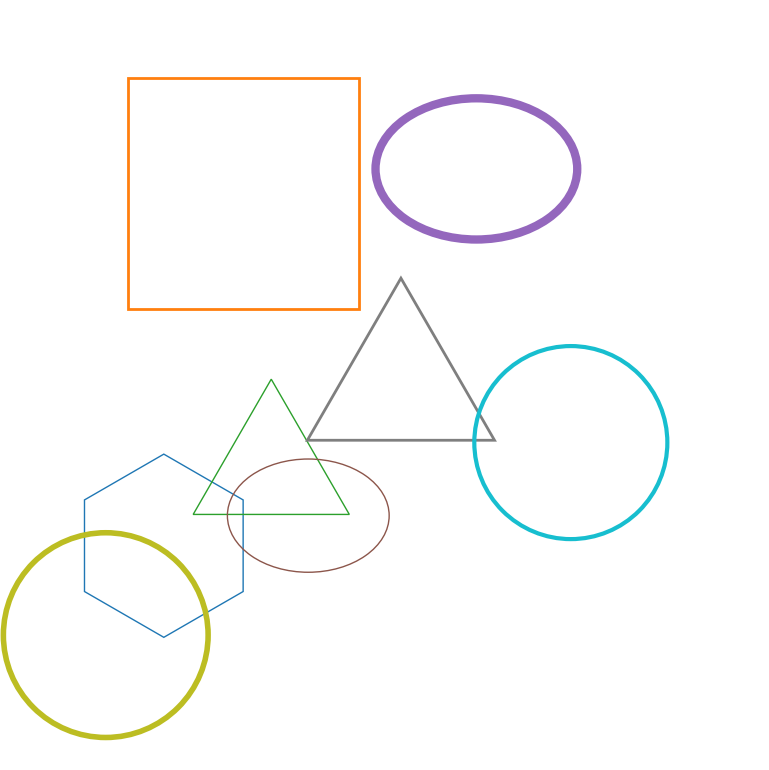[{"shape": "hexagon", "thickness": 0.5, "radius": 0.59, "center": [0.213, 0.291]}, {"shape": "square", "thickness": 1, "radius": 0.75, "center": [0.316, 0.749]}, {"shape": "triangle", "thickness": 0.5, "radius": 0.59, "center": [0.352, 0.39]}, {"shape": "oval", "thickness": 3, "radius": 0.65, "center": [0.619, 0.781]}, {"shape": "oval", "thickness": 0.5, "radius": 0.53, "center": [0.4, 0.33]}, {"shape": "triangle", "thickness": 1, "radius": 0.7, "center": [0.521, 0.498]}, {"shape": "circle", "thickness": 2, "radius": 0.66, "center": [0.137, 0.175]}, {"shape": "circle", "thickness": 1.5, "radius": 0.63, "center": [0.741, 0.425]}]